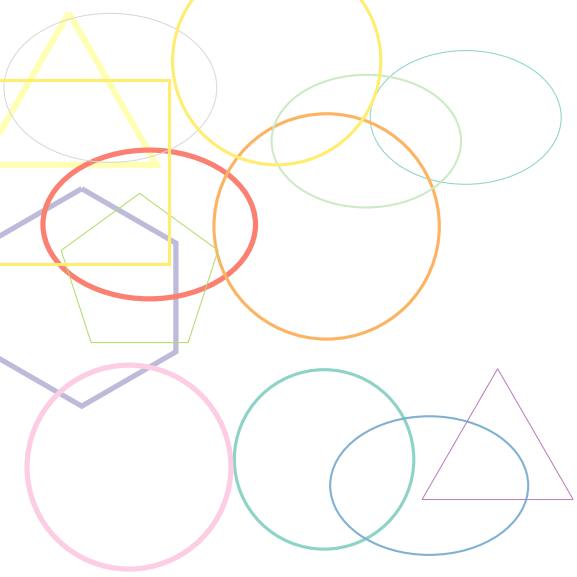[{"shape": "oval", "thickness": 0.5, "radius": 0.83, "center": [0.806, 0.796]}, {"shape": "circle", "thickness": 1.5, "radius": 0.78, "center": [0.561, 0.204]}, {"shape": "triangle", "thickness": 3, "radius": 0.88, "center": [0.119, 0.801]}, {"shape": "hexagon", "thickness": 2.5, "radius": 0.94, "center": [0.142, 0.484]}, {"shape": "oval", "thickness": 2.5, "radius": 0.92, "center": [0.258, 0.61]}, {"shape": "oval", "thickness": 1, "radius": 0.86, "center": [0.743, 0.158]}, {"shape": "circle", "thickness": 1.5, "radius": 0.98, "center": [0.566, 0.607]}, {"shape": "pentagon", "thickness": 0.5, "radius": 0.71, "center": [0.242, 0.521]}, {"shape": "circle", "thickness": 2.5, "radius": 0.88, "center": [0.223, 0.19]}, {"shape": "oval", "thickness": 0.5, "radius": 0.92, "center": [0.191, 0.847]}, {"shape": "triangle", "thickness": 0.5, "radius": 0.76, "center": [0.862, 0.21]}, {"shape": "oval", "thickness": 1, "radius": 0.82, "center": [0.634, 0.755]}, {"shape": "circle", "thickness": 1.5, "radius": 0.9, "center": [0.479, 0.894]}, {"shape": "square", "thickness": 1.5, "radius": 0.8, "center": [0.134, 0.701]}]